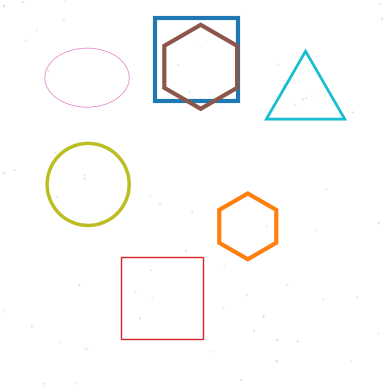[{"shape": "square", "thickness": 3, "radius": 0.54, "center": [0.511, 0.845]}, {"shape": "hexagon", "thickness": 3, "radius": 0.43, "center": [0.644, 0.412]}, {"shape": "square", "thickness": 1, "radius": 0.53, "center": [0.421, 0.227]}, {"shape": "hexagon", "thickness": 3, "radius": 0.55, "center": [0.521, 0.826]}, {"shape": "oval", "thickness": 0.5, "radius": 0.55, "center": [0.226, 0.798]}, {"shape": "circle", "thickness": 2.5, "radius": 0.53, "center": [0.229, 0.521]}, {"shape": "triangle", "thickness": 2, "radius": 0.59, "center": [0.794, 0.749]}]